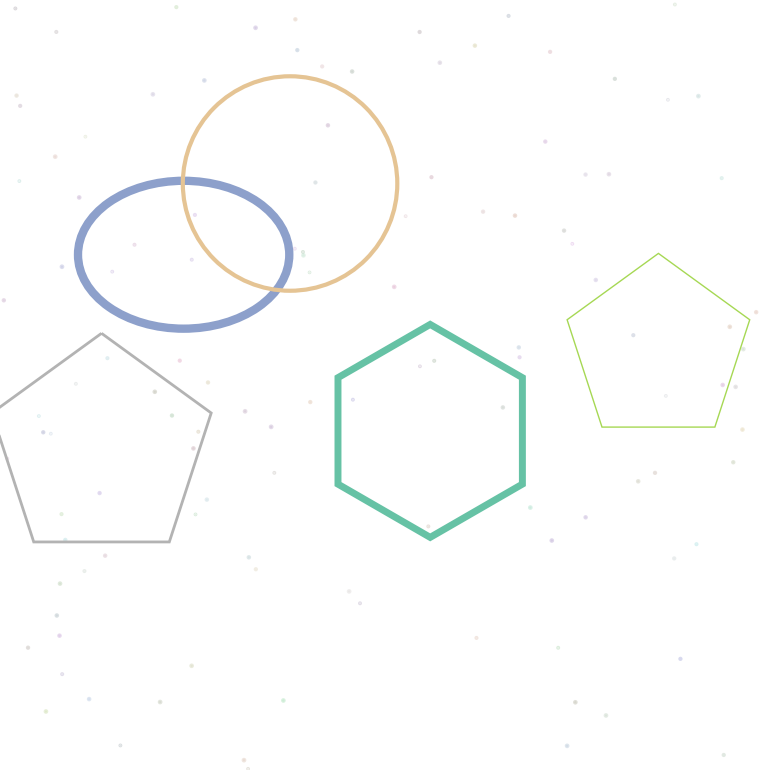[{"shape": "hexagon", "thickness": 2.5, "radius": 0.69, "center": [0.559, 0.44]}, {"shape": "oval", "thickness": 3, "radius": 0.69, "center": [0.239, 0.669]}, {"shape": "pentagon", "thickness": 0.5, "radius": 0.62, "center": [0.855, 0.546]}, {"shape": "circle", "thickness": 1.5, "radius": 0.7, "center": [0.377, 0.762]}, {"shape": "pentagon", "thickness": 1, "radius": 0.75, "center": [0.132, 0.417]}]